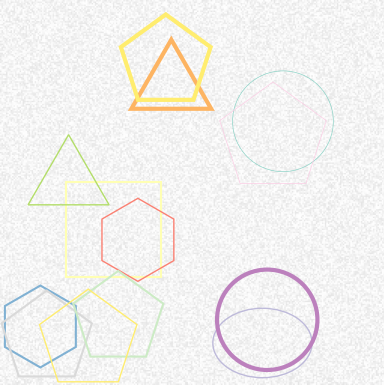[{"shape": "circle", "thickness": 0.5, "radius": 0.65, "center": [0.735, 0.685]}, {"shape": "square", "thickness": 1.5, "radius": 0.61, "center": [0.294, 0.404]}, {"shape": "oval", "thickness": 1, "radius": 0.64, "center": [0.682, 0.109]}, {"shape": "hexagon", "thickness": 1, "radius": 0.54, "center": [0.358, 0.377]}, {"shape": "hexagon", "thickness": 1.5, "radius": 0.53, "center": [0.105, 0.152]}, {"shape": "triangle", "thickness": 3, "radius": 0.6, "center": [0.445, 0.777]}, {"shape": "triangle", "thickness": 1, "radius": 0.61, "center": [0.178, 0.529]}, {"shape": "pentagon", "thickness": 0.5, "radius": 0.73, "center": [0.709, 0.642]}, {"shape": "pentagon", "thickness": 1.5, "radius": 0.62, "center": [0.121, 0.122]}, {"shape": "circle", "thickness": 3, "radius": 0.65, "center": [0.694, 0.169]}, {"shape": "pentagon", "thickness": 1.5, "radius": 0.61, "center": [0.307, 0.173]}, {"shape": "pentagon", "thickness": 3, "radius": 0.61, "center": [0.431, 0.84]}, {"shape": "pentagon", "thickness": 1, "radius": 0.67, "center": [0.229, 0.116]}]